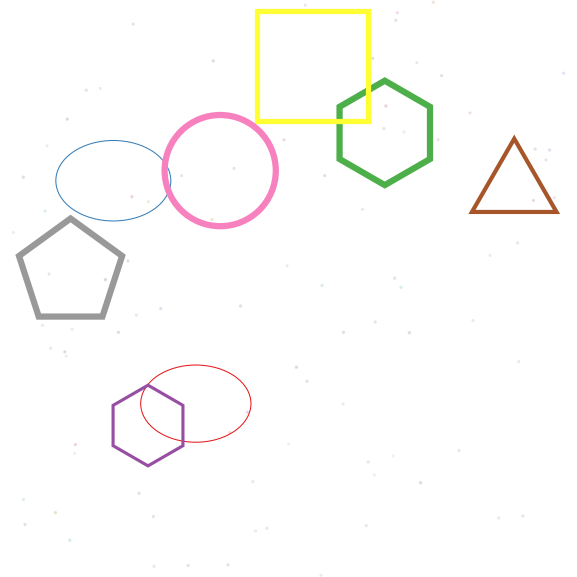[{"shape": "oval", "thickness": 0.5, "radius": 0.48, "center": [0.339, 0.3]}, {"shape": "oval", "thickness": 0.5, "radius": 0.5, "center": [0.196, 0.686]}, {"shape": "hexagon", "thickness": 3, "radius": 0.45, "center": [0.666, 0.769]}, {"shape": "hexagon", "thickness": 1.5, "radius": 0.35, "center": [0.256, 0.262]}, {"shape": "square", "thickness": 2.5, "radius": 0.48, "center": [0.541, 0.885]}, {"shape": "triangle", "thickness": 2, "radius": 0.42, "center": [0.89, 0.674]}, {"shape": "circle", "thickness": 3, "radius": 0.48, "center": [0.381, 0.704]}, {"shape": "pentagon", "thickness": 3, "radius": 0.47, "center": [0.122, 0.527]}]